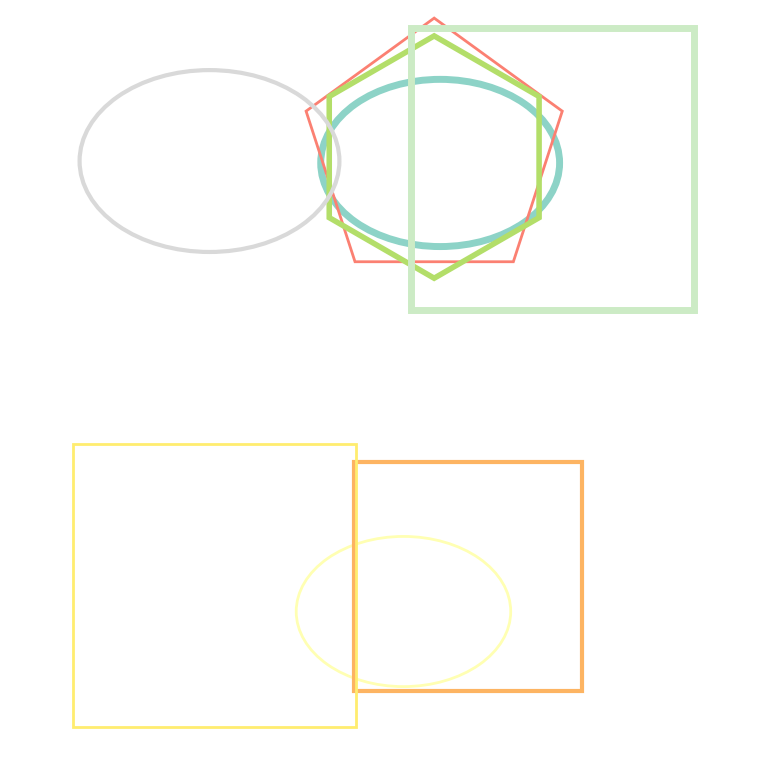[{"shape": "oval", "thickness": 2.5, "radius": 0.78, "center": [0.572, 0.788]}, {"shape": "oval", "thickness": 1, "radius": 0.7, "center": [0.524, 0.206]}, {"shape": "pentagon", "thickness": 1, "radius": 0.87, "center": [0.564, 0.802]}, {"shape": "square", "thickness": 1.5, "radius": 0.74, "center": [0.608, 0.251]}, {"shape": "hexagon", "thickness": 2, "radius": 0.79, "center": [0.564, 0.796]}, {"shape": "oval", "thickness": 1.5, "radius": 0.84, "center": [0.272, 0.791]}, {"shape": "square", "thickness": 2.5, "radius": 0.92, "center": [0.718, 0.78]}, {"shape": "square", "thickness": 1, "radius": 0.92, "center": [0.278, 0.24]}]